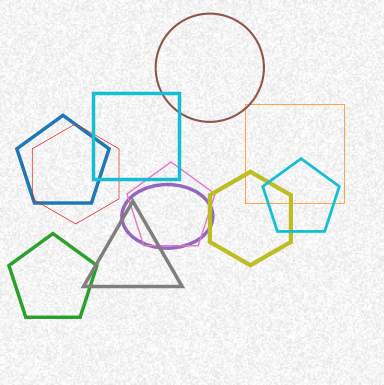[{"shape": "pentagon", "thickness": 2.5, "radius": 0.63, "center": [0.164, 0.575]}, {"shape": "square", "thickness": 0.5, "radius": 0.64, "center": [0.765, 0.601]}, {"shape": "pentagon", "thickness": 2.5, "radius": 0.6, "center": [0.138, 0.273]}, {"shape": "hexagon", "thickness": 0.5, "radius": 0.65, "center": [0.197, 0.548]}, {"shape": "oval", "thickness": 2.5, "radius": 0.59, "center": [0.435, 0.438]}, {"shape": "circle", "thickness": 1.5, "radius": 0.7, "center": [0.545, 0.824]}, {"shape": "pentagon", "thickness": 1, "radius": 0.6, "center": [0.444, 0.459]}, {"shape": "triangle", "thickness": 2.5, "radius": 0.74, "center": [0.345, 0.33]}, {"shape": "hexagon", "thickness": 3, "radius": 0.61, "center": [0.65, 0.432]}, {"shape": "pentagon", "thickness": 2, "radius": 0.52, "center": [0.782, 0.483]}, {"shape": "square", "thickness": 2.5, "radius": 0.56, "center": [0.352, 0.646]}]